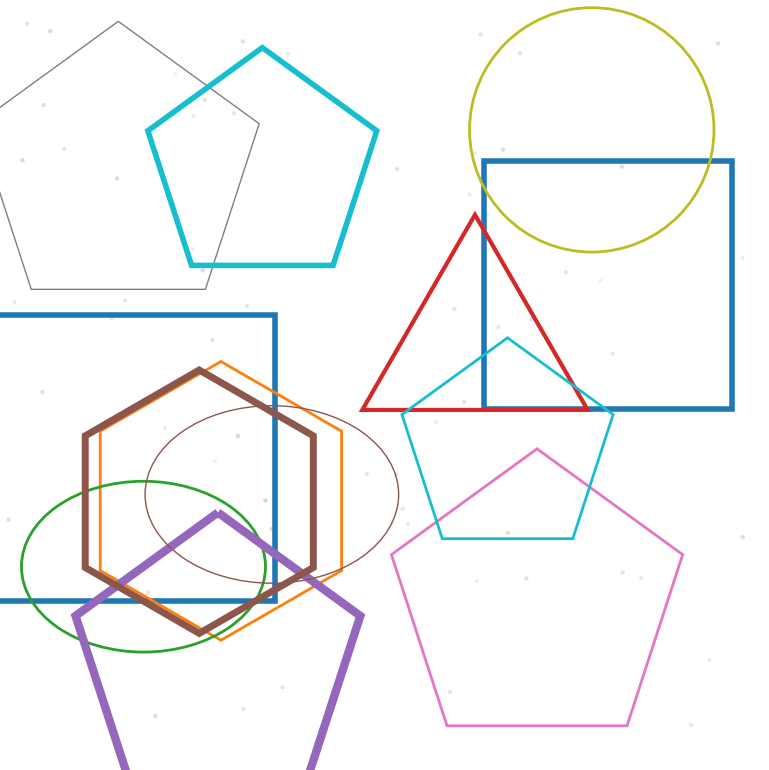[{"shape": "square", "thickness": 2, "radius": 0.93, "center": [0.171, 0.405]}, {"shape": "square", "thickness": 2, "radius": 0.8, "center": [0.789, 0.63]}, {"shape": "hexagon", "thickness": 1, "radius": 0.9, "center": [0.287, 0.35]}, {"shape": "oval", "thickness": 1, "radius": 0.79, "center": [0.186, 0.264]}, {"shape": "triangle", "thickness": 1.5, "radius": 0.84, "center": [0.617, 0.552]}, {"shape": "pentagon", "thickness": 3, "radius": 0.97, "center": [0.283, 0.14]}, {"shape": "oval", "thickness": 0.5, "radius": 0.82, "center": [0.353, 0.358]}, {"shape": "hexagon", "thickness": 2.5, "radius": 0.86, "center": [0.259, 0.348]}, {"shape": "pentagon", "thickness": 1, "radius": 0.99, "center": [0.697, 0.218]}, {"shape": "pentagon", "thickness": 0.5, "radius": 0.96, "center": [0.154, 0.78]}, {"shape": "circle", "thickness": 1, "radius": 0.79, "center": [0.769, 0.831]}, {"shape": "pentagon", "thickness": 1, "radius": 0.72, "center": [0.659, 0.417]}, {"shape": "pentagon", "thickness": 2, "radius": 0.78, "center": [0.341, 0.782]}]